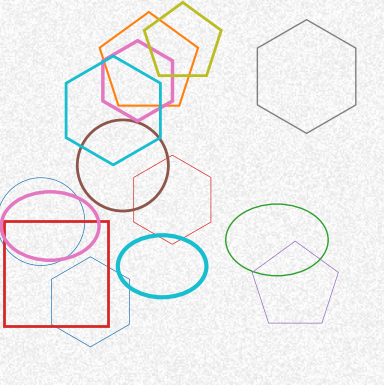[{"shape": "hexagon", "thickness": 0.5, "radius": 0.59, "center": [0.235, 0.216]}, {"shape": "circle", "thickness": 0.5, "radius": 0.57, "center": [0.106, 0.424]}, {"shape": "pentagon", "thickness": 1.5, "radius": 0.67, "center": [0.387, 0.834]}, {"shape": "oval", "thickness": 1, "radius": 0.67, "center": [0.719, 0.377]}, {"shape": "square", "thickness": 2, "radius": 0.68, "center": [0.145, 0.289]}, {"shape": "hexagon", "thickness": 0.5, "radius": 0.58, "center": [0.448, 0.481]}, {"shape": "pentagon", "thickness": 0.5, "radius": 0.59, "center": [0.767, 0.256]}, {"shape": "circle", "thickness": 2, "radius": 0.59, "center": [0.319, 0.57]}, {"shape": "oval", "thickness": 2.5, "radius": 0.64, "center": [0.13, 0.413]}, {"shape": "hexagon", "thickness": 2.5, "radius": 0.52, "center": [0.358, 0.79]}, {"shape": "hexagon", "thickness": 1, "radius": 0.74, "center": [0.796, 0.801]}, {"shape": "pentagon", "thickness": 2, "radius": 0.53, "center": [0.475, 0.889]}, {"shape": "oval", "thickness": 3, "radius": 0.58, "center": [0.421, 0.308]}, {"shape": "hexagon", "thickness": 2, "radius": 0.71, "center": [0.294, 0.713]}]